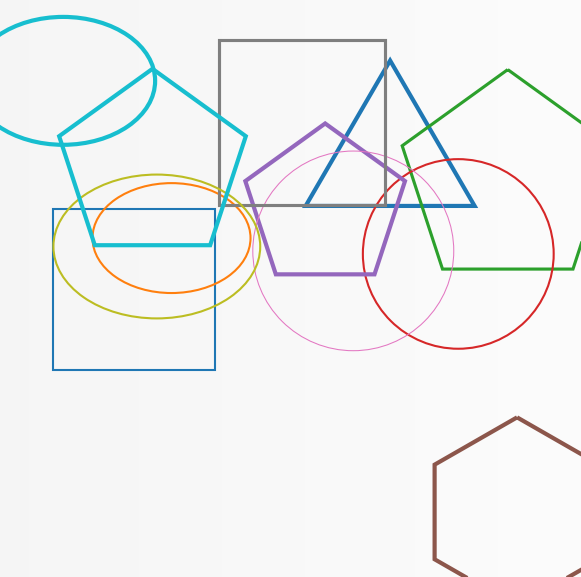[{"shape": "triangle", "thickness": 2, "radius": 0.84, "center": [0.671, 0.726]}, {"shape": "square", "thickness": 1, "radius": 0.7, "center": [0.23, 0.497]}, {"shape": "oval", "thickness": 1, "radius": 0.68, "center": [0.295, 0.587]}, {"shape": "pentagon", "thickness": 1.5, "radius": 0.95, "center": [0.874, 0.688]}, {"shape": "circle", "thickness": 1, "radius": 0.82, "center": [0.788, 0.559]}, {"shape": "pentagon", "thickness": 2, "radius": 0.72, "center": [0.559, 0.641]}, {"shape": "hexagon", "thickness": 2, "radius": 0.82, "center": [0.89, 0.113]}, {"shape": "circle", "thickness": 0.5, "radius": 0.86, "center": [0.608, 0.565]}, {"shape": "square", "thickness": 1.5, "radius": 0.71, "center": [0.52, 0.787]}, {"shape": "oval", "thickness": 1, "radius": 0.89, "center": [0.27, 0.572]}, {"shape": "oval", "thickness": 2, "radius": 0.79, "center": [0.109, 0.859]}, {"shape": "pentagon", "thickness": 2, "radius": 0.84, "center": [0.262, 0.711]}]